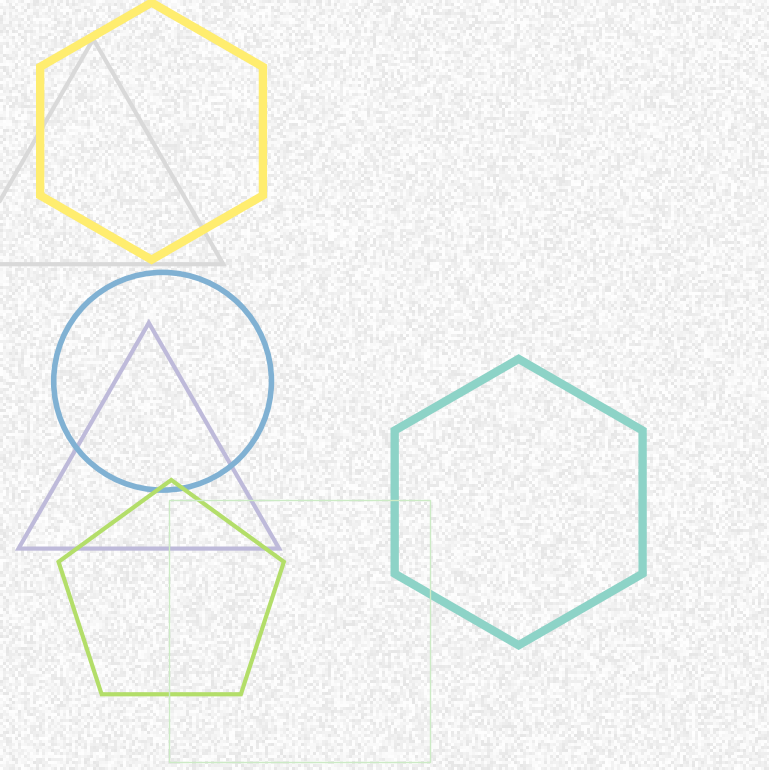[{"shape": "hexagon", "thickness": 3, "radius": 0.93, "center": [0.674, 0.348]}, {"shape": "triangle", "thickness": 1.5, "radius": 0.98, "center": [0.193, 0.385]}, {"shape": "circle", "thickness": 2, "radius": 0.71, "center": [0.211, 0.505]}, {"shape": "pentagon", "thickness": 1.5, "radius": 0.77, "center": [0.222, 0.223]}, {"shape": "triangle", "thickness": 1.5, "radius": 0.97, "center": [0.121, 0.754]}, {"shape": "square", "thickness": 0.5, "radius": 0.85, "center": [0.389, 0.18]}, {"shape": "hexagon", "thickness": 3, "radius": 0.84, "center": [0.197, 0.83]}]